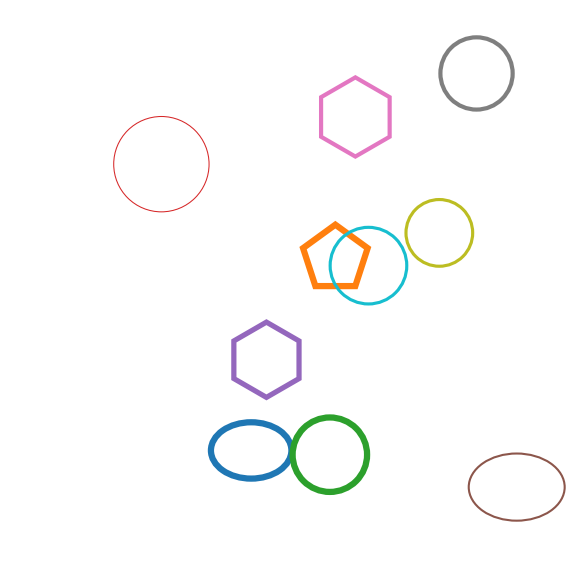[{"shape": "oval", "thickness": 3, "radius": 0.35, "center": [0.435, 0.219]}, {"shape": "pentagon", "thickness": 3, "radius": 0.29, "center": [0.581, 0.551]}, {"shape": "circle", "thickness": 3, "radius": 0.32, "center": [0.571, 0.212]}, {"shape": "circle", "thickness": 0.5, "radius": 0.41, "center": [0.279, 0.715]}, {"shape": "hexagon", "thickness": 2.5, "radius": 0.33, "center": [0.461, 0.376]}, {"shape": "oval", "thickness": 1, "radius": 0.42, "center": [0.895, 0.156]}, {"shape": "hexagon", "thickness": 2, "radius": 0.34, "center": [0.615, 0.797]}, {"shape": "circle", "thickness": 2, "radius": 0.31, "center": [0.825, 0.872]}, {"shape": "circle", "thickness": 1.5, "radius": 0.29, "center": [0.761, 0.596]}, {"shape": "circle", "thickness": 1.5, "radius": 0.33, "center": [0.638, 0.539]}]